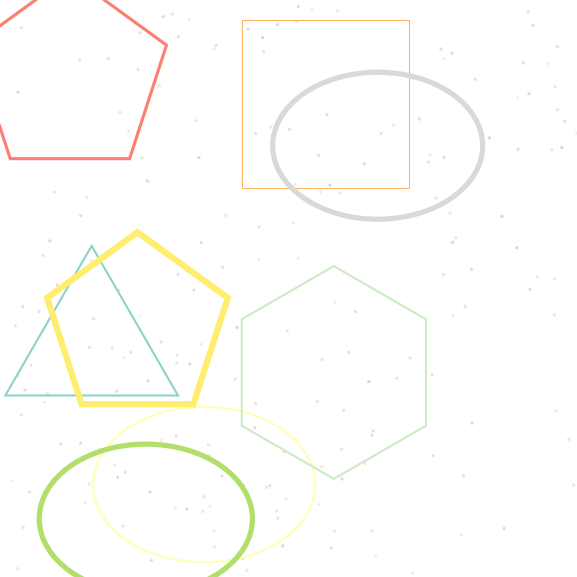[{"shape": "triangle", "thickness": 1, "radius": 0.86, "center": [0.159, 0.401]}, {"shape": "oval", "thickness": 1, "radius": 0.96, "center": [0.354, 0.16]}, {"shape": "pentagon", "thickness": 1.5, "radius": 0.88, "center": [0.121, 0.867]}, {"shape": "square", "thickness": 0.5, "radius": 0.73, "center": [0.564, 0.819]}, {"shape": "oval", "thickness": 2.5, "radius": 0.92, "center": [0.253, 0.101]}, {"shape": "oval", "thickness": 2.5, "radius": 0.91, "center": [0.654, 0.747]}, {"shape": "hexagon", "thickness": 1, "radius": 0.92, "center": [0.578, 0.354]}, {"shape": "pentagon", "thickness": 3, "radius": 0.82, "center": [0.238, 0.432]}]